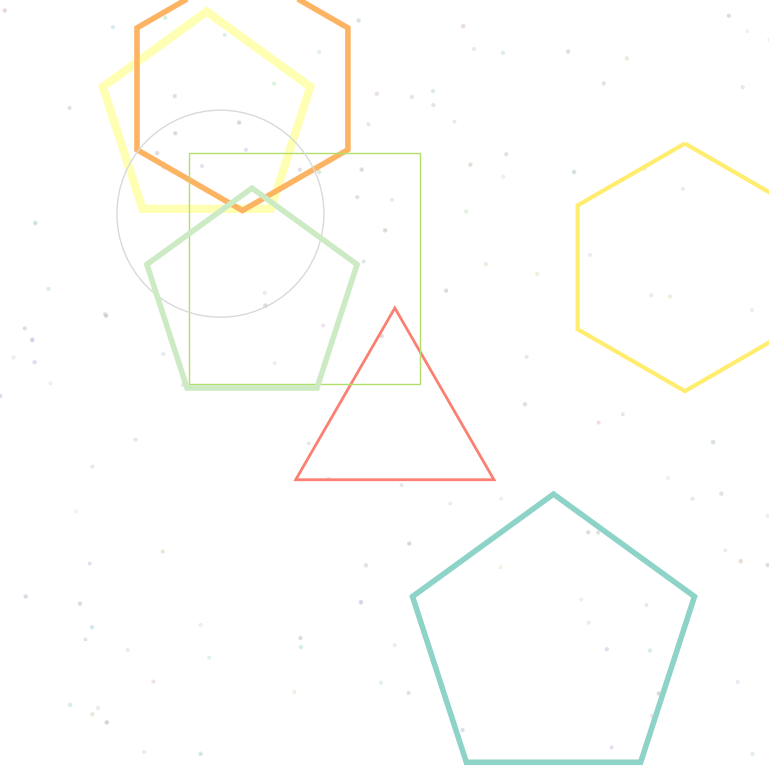[{"shape": "pentagon", "thickness": 2, "radius": 0.96, "center": [0.719, 0.166]}, {"shape": "pentagon", "thickness": 3, "radius": 0.71, "center": [0.268, 0.843]}, {"shape": "triangle", "thickness": 1, "radius": 0.74, "center": [0.513, 0.451]}, {"shape": "hexagon", "thickness": 2, "radius": 0.79, "center": [0.315, 0.885]}, {"shape": "square", "thickness": 0.5, "radius": 0.75, "center": [0.395, 0.652]}, {"shape": "circle", "thickness": 0.5, "radius": 0.67, "center": [0.286, 0.722]}, {"shape": "pentagon", "thickness": 2, "radius": 0.72, "center": [0.327, 0.612]}, {"shape": "hexagon", "thickness": 1.5, "radius": 0.8, "center": [0.889, 0.653]}]